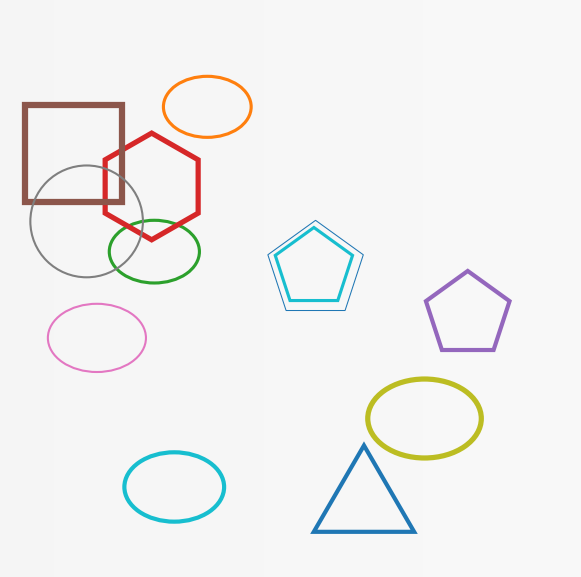[{"shape": "triangle", "thickness": 2, "radius": 0.5, "center": [0.626, 0.128]}, {"shape": "pentagon", "thickness": 0.5, "radius": 0.43, "center": [0.543, 0.531]}, {"shape": "oval", "thickness": 1.5, "radius": 0.38, "center": [0.357, 0.814]}, {"shape": "oval", "thickness": 1.5, "radius": 0.39, "center": [0.266, 0.563]}, {"shape": "hexagon", "thickness": 2.5, "radius": 0.46, "center": [0.261, 0.676]}, {"shape": "pentagon", "thickness": 2, "radius": 0.38, "center": [0.805, 0.454]}, {"shape": "square", "thickness": 3, "radius": 0.42, "center": [0.126, 0.733]}, {"shape": "oval", "thickness": 1, "radius": 0.42, "center": [0.167, 0.414]}, {"shape": "circle", "thickness": 1, "radius": 0.48, "center": [0.149, 0.616]}, {"shape": "oval", "thickness": 2.5, "radius": 0.49, "center": [0.73, 0.274]}, {"shape": "pentagon", "thickness": 1.5, "radius": 0.35, "center": [0.54, 0.535]}, {"shape": "oval", "thickness": 2, "radius": 0.43, "center": [0.3, 0.156]}]